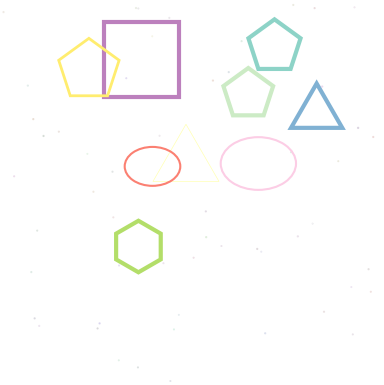[{"shape": "pentagon", "thickness": 3, "radius": 0.36, "center": [0.713, 0.879]}, {"shape": "triangle", "thickness": 0.5, "radius": 0.5, "center": [0.483, 0.578]}, {"shape": "oval", "thickness": 1.5, "radius": 0.36, "center": [0.396, 0.568]}, {"shape": "triangle", "thickness": 3, "radius": 0.38, "center": [0.822, 0.706]}, {"shape": "hexagon", "thickness": 3, "radius": 0.33, "center": [0.36, 0.36]}, {"shape": "oval", "thickness": 1.5, "radius": 0.49, "center": [0.671, 0.575]}, {"shape": "square", "thickness": 3, "radius": 0.49, "center": [0.368, 0.845]}, {"shape": "pentagon", "thickness": 3, "radius": 0.34, "center": [0.645, 0.755]}, {"shape": "pentagon", "thickness": 2, "radius": 0.41, "center": [0.231, 0.818]}]